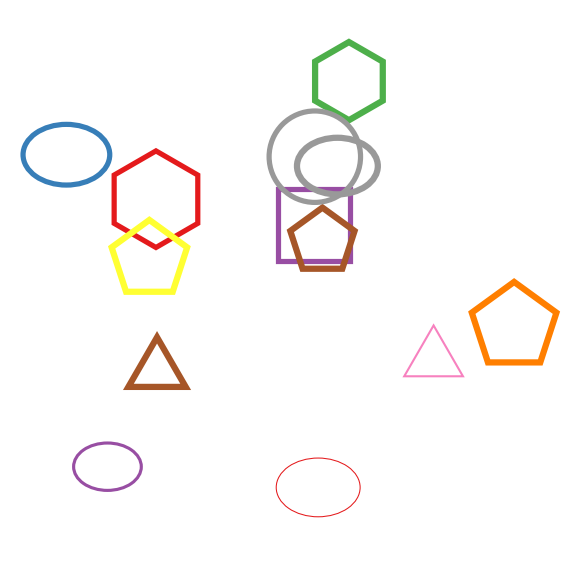[{"shape": "oval", "thickness": 0.5, "radius": 0.36, "center": [0.551, 0.155]}, {"shape": "hexagon", "thickness": 2.5, "radius": 0.42, "center": [0.27, 0.654]}, {"shape": "oval", "thickness": 2.5, "radius": 0.38, "center": [0.115, 0.731]}, {"shape": "hexagon", "thickness": 3, "radius": 0.34, "center": [0.604, 0.859]}, {"shape": "square", "thickness": 2.5, "radius": 0.31, "center": [0.543, 0.609]}, {"shape": "oval", "thickness": 1.5, "radius": 0.29, "center": [0.186, 0.191]}, {"shape": "pentagon", "thickness": 3, "radius": 0.39, "center": [0.89, 0.434]}, {"shape": "pentagon", "thickness": 3, "radius": 0.34, "center": [0.259, 0.55]}, {"shape": "pentagon", "thickness": 3, "radius": 0.29, "center": [0.558, 0.581]}, {"shape": "triangle", "thickness": 3, "radius": 0.29, "center": [0.272, 0.358]}, {"shape": "triangle", "thickness": 1, "radius": 0.29, "center": [0.751, 0.377]}, {"shape": "circle", "thickness": 2.5, "radius": 0.4, "center": [0.545, 0.728]}, {"shape": "oval", "thickness": 3, "radius": 0.35, "center": [0.584, 0.712]}]